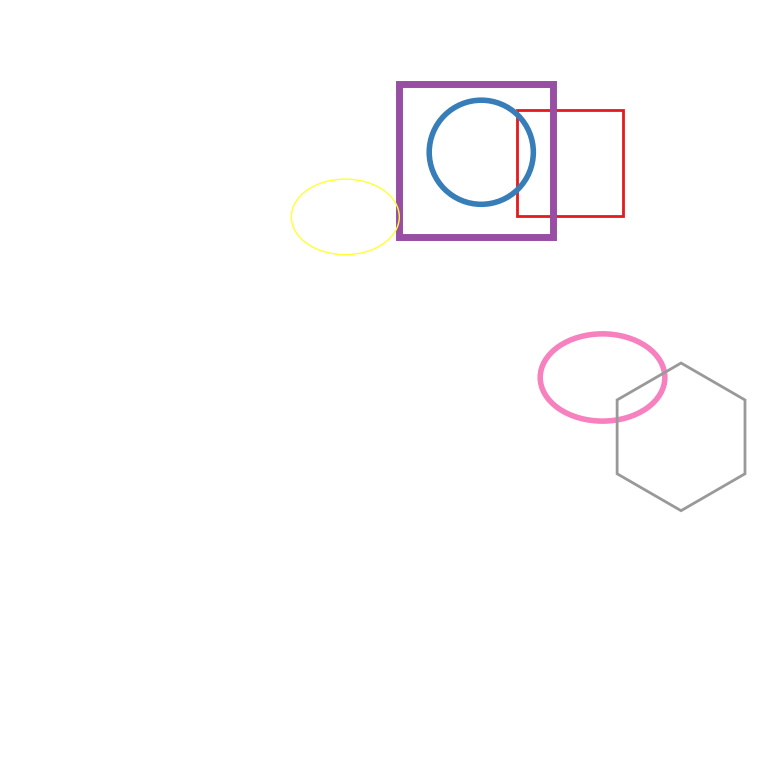[{"shape": "square", "thickness": 1, "radius": 0.34, "center": [0.74, 0.788]}, {"shape": "circle", "thickness": 2, "radius": 0.34, "center": [0.625, 0.802]}, {"shape": "square", "thickness": 2.5, "radius": 0.5, "center": [0.618, 0.791]}, {"shape": "oval", "thickness": 0.5, "radius": 0.35, "center": [0.448, 0.718]}, {"shape": "oval", "thickness": 2, "radius": 0.4, "center": [0.783, 0.51]}, {"shape": "hexagon", "thickness": 1, "radius": 0.48, "center": [0.884, 0.433]}]